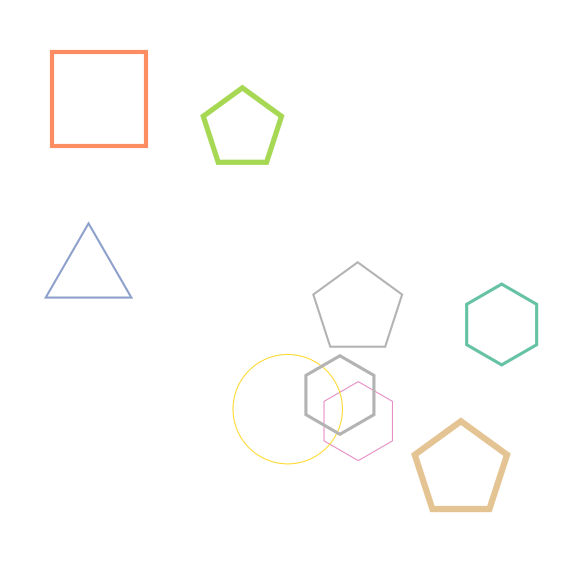[{"shape": "hexagon", "thickness": 1.5, "radius": 0.35, "center": [0.869, 0.437]}, {"shape": "square", "thickness": 2, "radius": 0.41, "center": [0.172, 0.828]}, {"shape": "triangle", "thickness": 1, "radius": 0.43, "center": [0.153, 0.527]}, {"shape": "hexagon", "thickness": 0.5, "radius": 0.34, "center": [0.62, 0.27]}, {"shape": "pentagon", "thickness": 2.5, "radius": 0.36, "center": [0.42, 0.776]}, {"shape": "circle", "thickness": 0.5, "radius": 0.47, "center": [0.498, 0.291]}, {"shape": "pentagon", "thickness": 3, "radius": 0.42, "center": [0.798, 0.186]}, {"shape": "hexagon", "thickness": 1.5, "radius": 0.34, "center": [0.589, 0.315]}, {"shape": "pentagon", "thickness": 1, "radius": 0.4, "center": [0.619, 0.464]}]